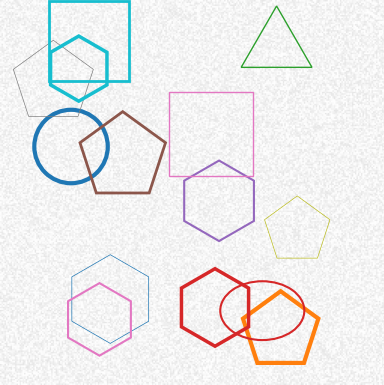[{"shape": "circle", "thickness": 3, "radius": 0.48, "center": [0.185, 0.619]}, {"shape": "hexagon", "thickness": 0.5, "radius": 0.58, "center": [0.286, 0.223]}, {"shape": "pentagon", "thickness": 3, "radius": 0.51, "center": [0.729, 0.141]}, {"shape": "triangle", "thickness": 1, "radius": 0.53, "center": [0.718, 0.878]}, {"shape": "oval", "thickness": 1.5, "radius": 0.55, "center": [0.681, 0.193]}, {"shape": "hexagon", "thickness": 2.5, "radius": 0.5, "center": [0.558, 0.201]}, {"shape": "hexagon", "thickness": 1.5, "radius": 0.52, "center": [0.569, 0.478]}, {"shape": "pentagon", "thickness": 2, "radius": 0.58, "center": [0.319, 0.593]}, {"shape": "square", "thickness": 1, "radius": 0.55, "center": [0.547, 0.652]}, {"shape": "hexagon", "thickness": 1.5, "radius": 0.47, "center": [0.258, 0.17]}, {"shape": "pentagon", "thickness": 0.5, "radius": 0.55, "center": [0.139, 0.786]}, {"shape": "pentagon", "thickness": 0.5, "radius": 0.45, "center": [0.772, 0.402]}, {"shape": "hexagon", "thickness": 2.5, "radius": 0.42, "center": [0.205, 0.822]}, {"shape": "square", "thickness": 2, "radius": 0.52, "center": [0.23, 0.893]}]